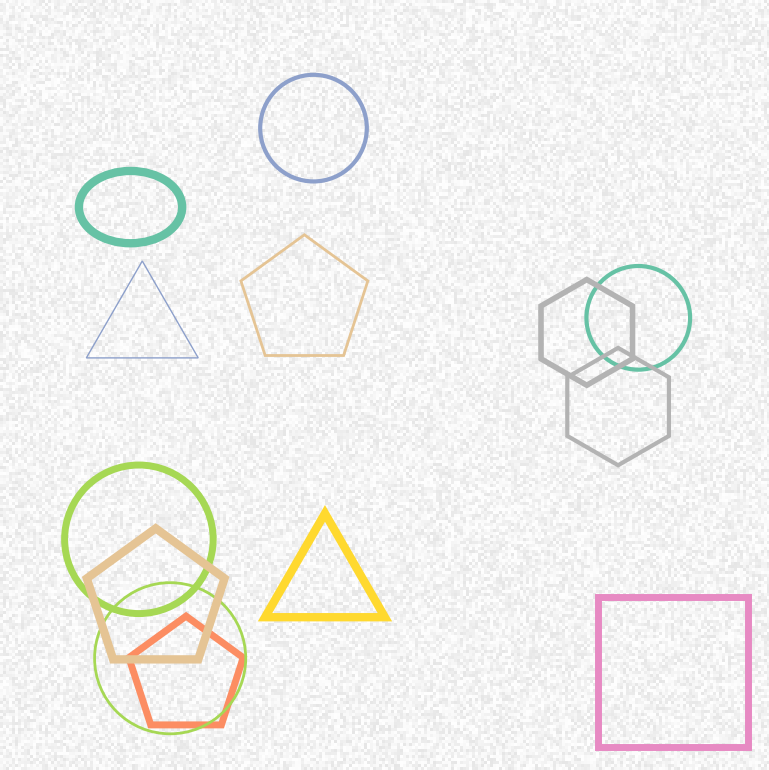[{"shape": "oval", "thickness": 3, "radius": 0.34, "center": [0.17, 0.731]}, {"shape": "circle", "thickness": 1.5, "radius": 0.34, "center": [0.829, 0.587]}, {"shape": "pentagon", "thickness": 2.5, "radius": 0.39, "center": [0.242, 0.122]}, {"shape": "circle", "thickness": 1.5, "radius": 0.35, "center": [0.407, 0.834]}, {"shape": "triangle", "thickness": 0.5, "radius": 0.42, "center": [0.185, 0.577]}, {"shape": "square", "thickness": 2.5, "radius": 0.49, "center": [0.874, 0.127]}, {"shape": "circle", "thickness": 2.5, "radius": 0.48, "center": [0.18, 0.3]}, {"shape": "circle", "thickness": 1, "radius": 0.49, "center": [0.221, 0.145]}, {"shape": "triangle", "thickness": 3, "radius": 0.45, "center": [0.422, 0.243]}, {"shape": "pentagon", "thickness": 3, "radius": 0.47, "center": [0.202, 0.22]}, {"shape": "pentagon", "thickness": 1, "radius": 0.43, "center": [0.395, 0.608]}, {"shape": "hexagon", "thickness": 2, "radius": 0.34, "center": [0.762, 0.568]}, {"shape": "hexagon", "thickness": 1.5, "radius": 0.38, "center": [0.803, 0.472]}]